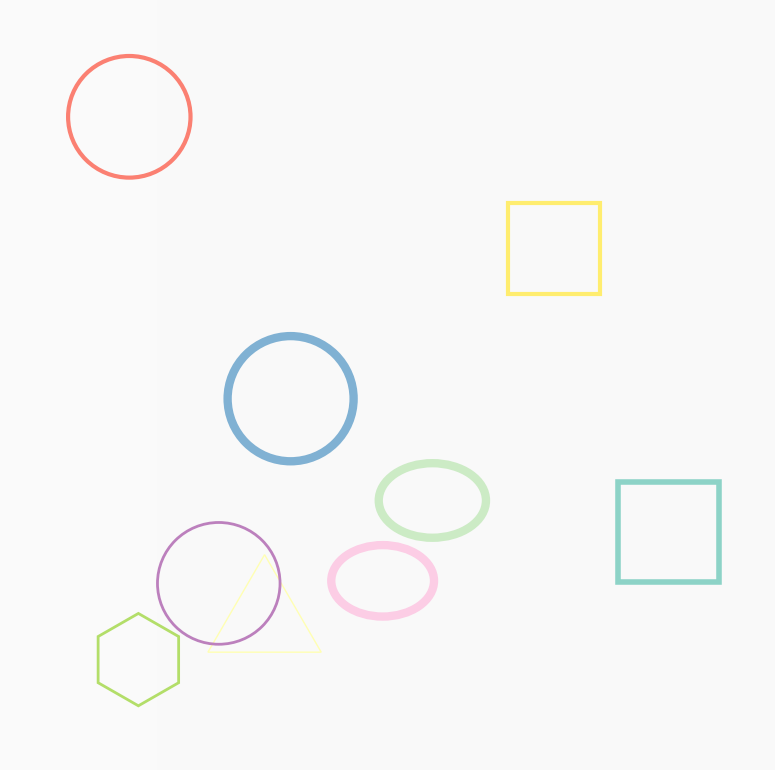[{"shape": "square", "thickness": 2, "radius": 0.33, "center": [0.863, 0.309]}, {"shape": "triangle", "thickness": 0.5, "radius": 0.42, "center": [0.341, 0.195]}, {"shape": "circle", "thickness": 1.5, "radius": 0.39, "center": [0.167, 0.848]}, {"shape": "circle", "thickness": 3, "radius": 0.41, "center": [0.375, 0.482]}, {"shape": "hexagon", "thickness": 1, "radius": 0.3, "center": [0.179, 0.143]}, {"shape": "oval", "thickness": 3, "radius": 0.33, "center": [0.494, 0.246]}, {"shape": "circle", "thickness": 1, "radius": 0.4, "center": [0.282, 0.242]}, {"shape": "oval", "thickness": 3, "radius": 0.35, "center": [0.558, 0.35]}, {"shape": "square", "thickness": 1.5, "radius": 0.3, "center": [0.715, 0.677]}]